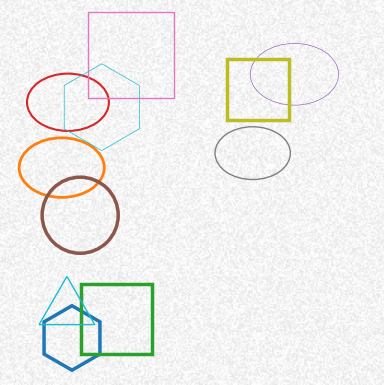[{"shape": "hexagon", "thickness": 2.5, "radius": 0.42, "center": [0.187, 0.122]}, {"shape": "oval", "thickness": 2, "radius": 0.55, "center": [0.16, 0.565]}, {"shape": "square", "thickness": 2.5, "radius": 0.46, "center": [0.302, 0.171]}, {"shape": "oval", "thickness": 1.5, "radius": 0.53, "center": [0.177, 0.734]}, {"shape": "oval", "thickness": 0.5, "radius": 0.57, "center": [0.765, 0.807]}, {"shape": "circle", "thickness": 2.5, "radius": 0.49, "center": [0.208, 0.441]}, {"shape": "square", "thickness": 1, "radius": 0.56, "center": [0.34, 0.858]}, {"shape": "oval", "thickness": 1, "radius": 0.49, "center": [0.656, 0.602]}, {"shape": "square", "thickness": 2.5, "radius": 0.4, "center": [0.671, 0.767]}, {"shape": "hexagon", "thickness": 0.5, "radius": 0.56, "center": [0.264, 0.722]}, {"shape": "triangle", "thickness": 1, "radius": 0.42, "center": [0.174, 0.199]}]